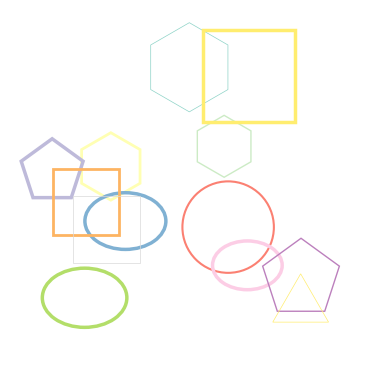[{"shape": "hexagon", "thickness": 0.5, "radius": 0.58, "center": [0.492, 0.825]}, {"shape": "hexagon", "thickness": 2, "radius": 0.44, "center": [0.288, 0.568]}, {"shape": "pentagon", "thickness": 2.5, "radius": 0.42, "center": [0.135, 0.555]}, {"shape": "circle", "thickness": 1.5, "radius": 0.59, "center": [0.593, 0.41]}, {"shape": "oval", "thickness": 2.5, "radius": 0.53, "center": [0.326, 0.426]}, {"shape": "square", "thickness": 2, "radius": 0.43, "center": [0.223, 0.476]}, {"shape": "oval", "thickness": 2.5, "radius": 0.55, "center": [0.22, 0.227]}, {"shape": "oval", "thickness": 2.5, "radius": 0.45, "center": [0.642, 0.311]}, {"shape": "square", "thickness": 0.5, "radius": 0.43, "center": [0.276, 0.404]}, {"shape": "pentagon", "thickness": 1, "radius": 0.52, "center": [0.782, 0.276]}, {"shape": "hexagon", "thickness": 1, "radius": 0.4, "center": [0.582, 0.62]}, {"shape": "square", "thickness": 2.5, "radius": 0.6, "center": [0.646, 0.802]}, {"shape": "triangle", "thickness": 0.5, "radius": 0.42, "center": [0.781, 0.205]}]